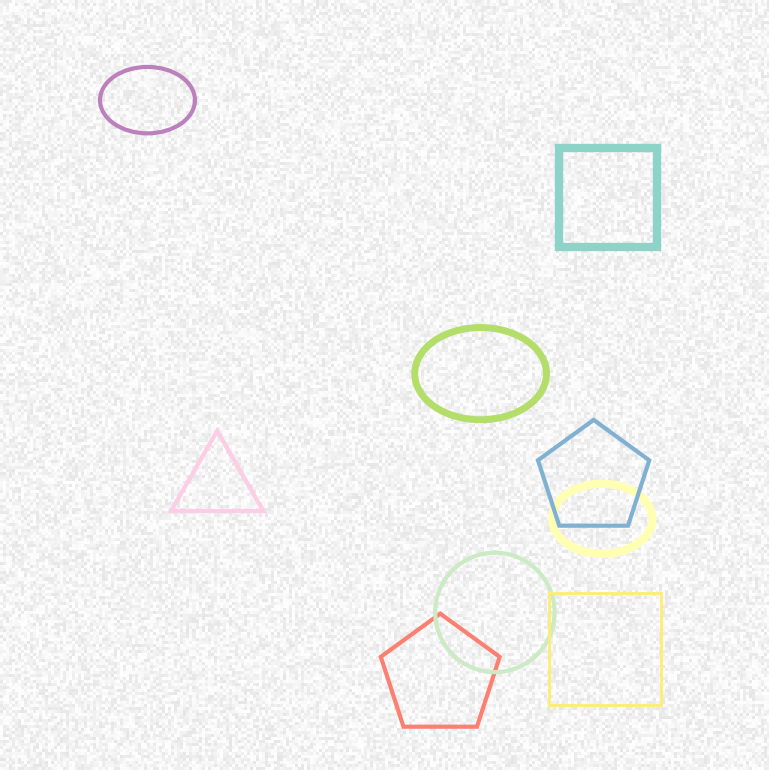[{"shape": "square", "thickness": 3, "radius": 0.32, "center": [0.79, 0.744]}, {"shape": "oval", "thickness": 3, "radius": 0.33, "center": [0.782, 0.326]}, {"shape": "pentagon", "thickness": 1.5, "radius": 0.41, "center": [0.572, 0.122]}, {"shape": "pentagon", "thickness": 1.5, "radius": 0.38, "center": [0.771, 0.379]}, {"shape": "oval", "thickness": 2.5, "radius": 0.43, "center": [0.624, 0.515]}, {"shape": "triangle", "thickness": 1.5, "radius": 0.35, "center": [0.282, 0.371]}, {"shape": "oval", "thickness": 1.5, "radius": 0.31, "center": [0.192, 0.87]}, {"shape": "circle", "thickness": 1.5, "radius": 0.39, "center": [0.643, 0.205]}, {"shape": "square", "thickness": 1, "radius": 0.36, "center": [0.786, 0.157]}]